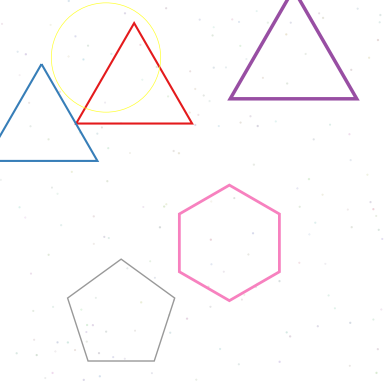[{"shape": "triangle", "thickness": 1.5, "radius": 0.87, "center": [0.348, 0.766]}, {"shape": "triangle", "thickness": 1.5, "radius": 0.84, "center": [0.108, 0.666]}, {"shape": "triangle", "thickness": 2.5, "radius": 0.95, "center": [0.762, 0.838]}, {"shape": "circle", "thickness": 0.5, "radius": 0.71, "center": [0.275, 0.851]}, {"shape": "hexagon", "thickness": 2, "radius": 0.75, "center": [0.596, 0.369]}, {"shape": "pentagon", "thickness": 1, "radius": 0.73, "center": [0.315, 0.181]}]